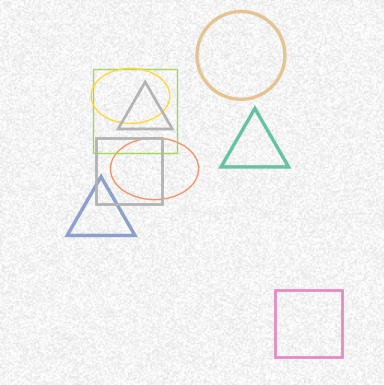[{"shape": "triangle", "thickness": 2.5, "radius": 0.51, "center": [0.662, 0.617]}, {"shape": "oval", "thickness": 1, "radius": 0.57, "center": [0.401, 0.562]}, {"shape": "triangle", "thickness": 2.5, "radius": 0.51, "center": [0.262, 0.439]}, {"shape": "square", "thickness": 2, "radius": 0.43, "center": [0.8, 0.16]}, {"shape": "square", "thickness": 1, "radius": 0.55, "center": [0.351, 0.712]}, {"shape": "oval", "thickness": 1, "radius": 0.51, "center": [0.339, 0.751]}, {"shape": "circle", "thickness": 2.5, "radius": 0.57, "center": [0.626, 0.856]}, {"shape": "square", "thickness": 2, "radius": 0.43, "center": [0.335, 0.557]}, {"shape": "triangle", "thickness": 2, "radius": 0.41, "center": [0.377, 0.706]}]